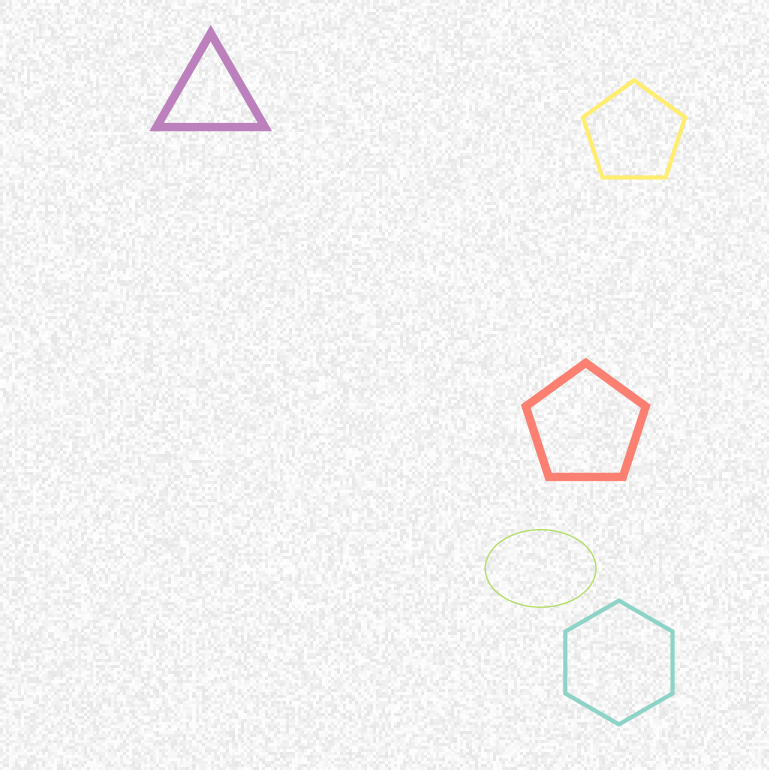[{"shape": "hexagon", "thickness": 1.5, "radius": 0.4, "center": [0.804, 0.14]}, {"shape": "pentagon", "thickness": 3, "radius": 0.41, "center": [0.761, 0.447]}, {"shape": "oval", "thickness": 0.5, "radius": 0.36, "center": [0.702, 0.262]}, {"shape": "triangle", "thickness": 3, "radius": 0.41, "center": [0.274, 0.876]}, {"shape": "pentagon", "thickness": 1.5, "radius": 0.35, "center": [0.823, 0.826]}]